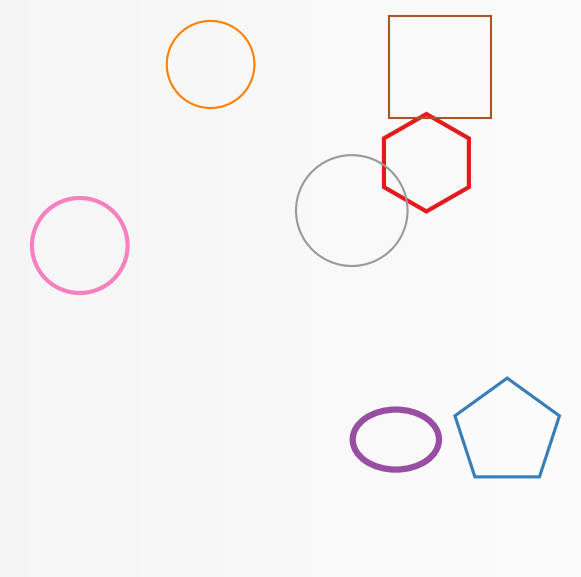[{"shape": "hexagon", "thickness": 2, "radius": 0.42, "center": [0.734, 0.717]}, {"shape": "pentagon", "thickness": 1.5, "radius": 0.47, "center": [0.873, 0.25]}, {"shape": "oval", "thickness": 3, "radius": 0.37, "center": [0.681, 0.238]}, {"shape": "circle", "thickness": 1, "radius": 0.38, "center": [0.362, 0.888]}, {"shape": "square", "thickness": 1, "radius": 0.44, "center": [0.757, 0.883]}, {"shape": "circle", "thickness": 2, "radius": 0.41, "center": [0.137, 0.574]}, {"shape": "circle", "thickness": 1, "radius": 0.48, "center": [0.605, 0.635]}]